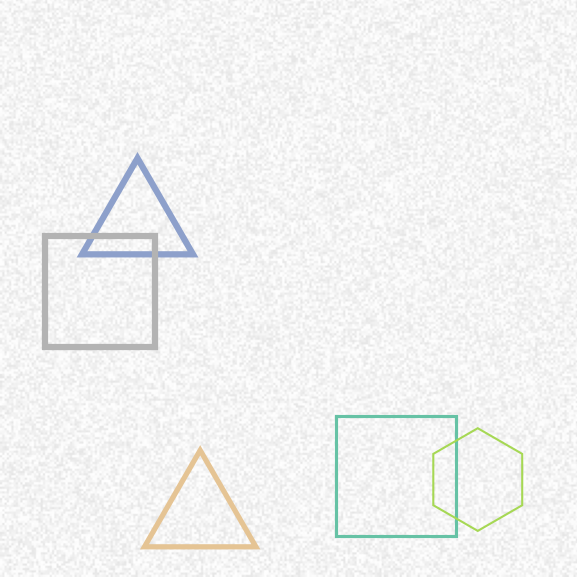[{"shape": "square", "thickness": 1.5, "radius": 0.52, "center": [0.685, 0.174]}, {"shape": "triangle", "thickness": 3, "radius": 0.55, "center": [0.238, 0.614]}, {"shape": "hexagon", "thickness": 1, "radius": 0.44, "center": [0.827, 0.169]}, {"shape": "triangle", "thickness": 2.5, "radius": 0.56, "center": [0.347, 0.108]}, {"shape": "square", "thickness": 3, "radius": 0.48, "center": [0.173, 0.495]}]